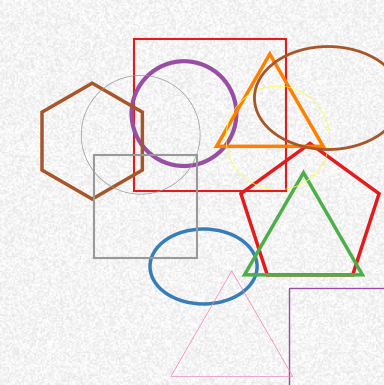[{"shape": "pentagon", "thickness": 2.5, "radius": 0.94, "center": [0.805, 0.439]}, {"shape": "square", "thickness": 1.5, "radius": 0.98, "center": [0.545, 0.701]}, {"shape": "oval", "thickness": 2.5, "radius": 0.7, "center": [0.529, 0.308]}, {"shape": "triangle", "thickness": 2.5, "radius": 0.88, "center": [0.788, 0.375]}, {"shape": "circle", "thickness": 3, "radius": 0.68, "center": [0.478, 0.705]}, {"shape": "square", "thickness": 1, "radius": 0.7, "center": [0.89, 0.112]}, {"shape": "triangle", "thickness": 2.5, "radius": 0.8, "center": [0.701, 0.7]}, {"shape": "circle", "thickness": 0.5, "radius": 0.67, "center": [0.721, 0.642]}, {"shape": "hexagon", "thickness": 2.5, "radius": 0.75, "center": [0.239, 0.633]}, {"shape": "oval", "thickness": 2, "radius": 0.96, "center": [0.852, 0.745]}, {"shape": "triangle", "thickness": 0.5, "radius": 0.91, "center": [0.602, 0.114]}, {"shape": "circle", "thickness": 0.5, "radius": 0.77, "center": [0.365, 0.65]}, {"shape": "square", "thickness": 1.5, "radius": 0.67, "center": [0.378, 0.464]}]